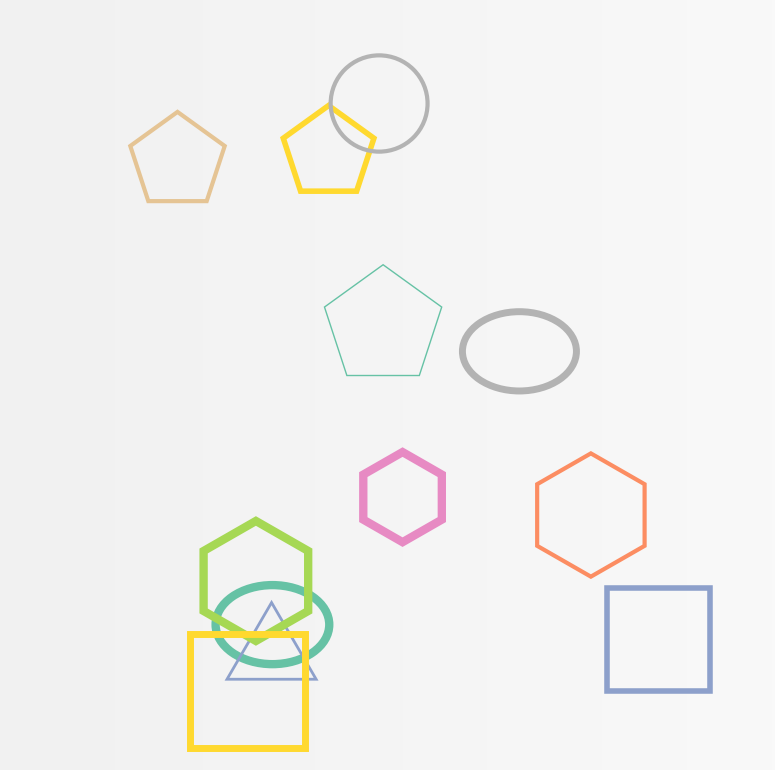[{"shape": "oval", "thickness": 3, "radius": 0.37, "center": [0.352, 0.189]}, {"shape": "pentagon", "thickness": 0.5, "radius": 0.4, "center": [0.494, 0.577]}, {"shape": "hexagon", "thickness": 1.5, "radius": 0.4, "center": [0.762, 0.331]}, {"shape": "triangle", "thickness": 1, "radius": 0.33, "center": [0.35, 0.151]}, {"shape": "square", "thickness": 2, "radius": 0.33, "center": [0.85, 0.17]}, {"shape": "hexagon", "thickness": 3, "radius": 0.29, "center": [0.519, 0.354]}, {"shape": "hexagon", "thickness": 3, "radius": 0.39, "center": [0.33, 0.245]}, {"shape": "pentagon", "thickness": 2, "radius": 0.31, "center": [0.424, 0.801]}, {"shape": "square", "thickness": 2.5, "radius": 0.37, "center": [0.319, 0.102]}, {"shape": "pentagon", "thickness": 1.5, "radius": 0.32, "center": [0.229, 0.791]}, {"shape": "oval", "thickness": 2.5, "radius": 0.37, "center": [0.67, 0.544]}, {"shape": "circle", "thickness": 1.5, "radius": 0.31, "center": [0.489, 0.866]}]